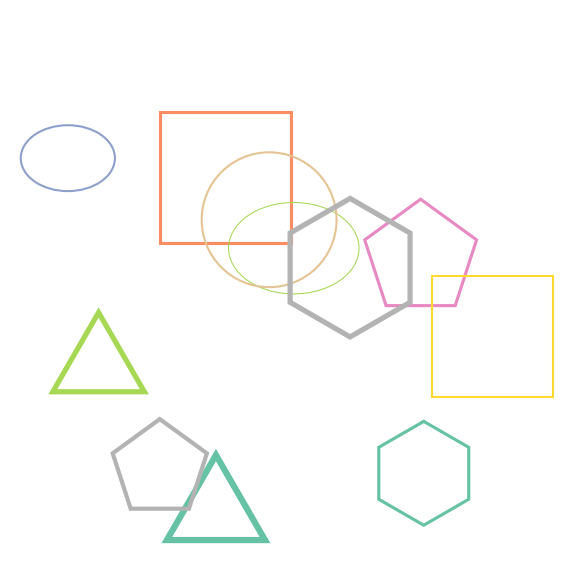[{"shape": "triangle", "thickness": 3, "radius": 0.49, "center": [0.374, 0.113]}, {"shape": "hexagon", "thickness": 1.5, "radius": 0.45, "center": [0.734, 0.18]}, {"shape": "square", "thickness": 1.5, "radius": 0.57, "center": [0.39, 0.692]}, {"shape": "oval", "thickness": 1, "radius": 0.41, "center": [0.117, 0.725]}, {"shape": "pentagon", "thickness": 1.5, "radius": 0.51, "center": [0.728, 0.552]}, {"shape": "triangle", "thickness": 2.5, "radius": 0.46, "center": [0.171, 0.366]}, {"shape": "oval", "thickness": 0.5, "radius": 0.56, "center": [0.509, 0.569]}, {"shape": "square", "thickness": 1, "radius": 0.52, "center": [0.852, 0.416]}, {"shape": "circle", "thickness": 1, "radius": 0.58, "center": [0.466, 0.619]}, {"shape": "pentagon", "thickness": 2, "radius": 0.43, "center": [0.277, 0.188]}, {"shape": "hexagon", "thickness": 2.5, "radius": 0.6, "center": [0.606, 0.536]}]